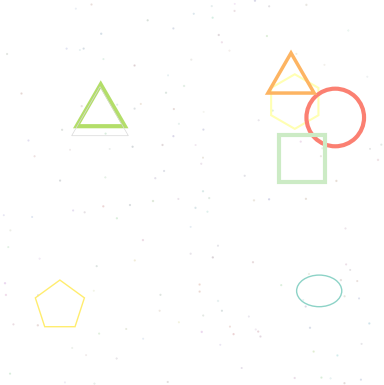[{"shape": "oval", "thickness": 1, "radius": 0.29, "center": [0.829, 0.244]}, {"shape": "hexagon", "thickness": 1.5, "radius": 0.35, "center": [0.766, 0.736]}, {"shape": "circle", "thickness": 3, "radius": 0.37, "center": [0.871, 0.695]}, {"shape": "triangle", "thickness": 2.5, "radius": 0.35, "center": [0.756, 0.793]}, {"shape": "triangle", "thickness": 3, "radius": 0.36, "center": [0.262, 0.708]}, {"shape": "triangle", "thickness": 0.5, "radius": 0.43, "center": [0.26, 0.69]}, {"shape": "square", "thickness": 3, "radius": 0.3, "center": [0.784, 0.588]}, {"shape": "pentagon", "thickness": 1, "radius": 0.33, "center": [0.156, 0.206]}]